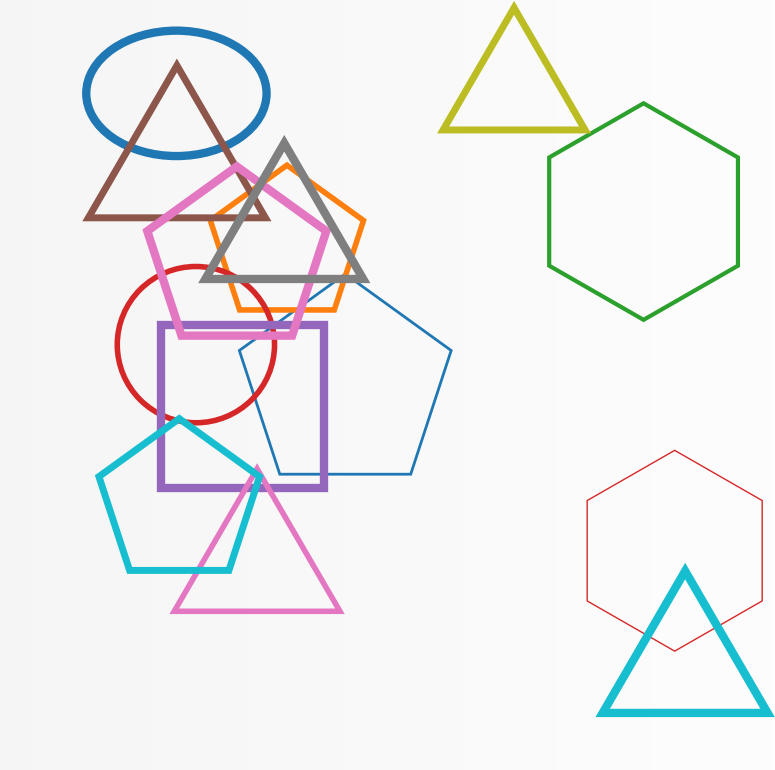[{"shape": "oval", "thickness": 3, "radius": 0.58, "center": [0.228, 0.879]}, {"shape": "pentagon", "thickness": 1, "radius": 0.72, "center": [0.445, 0.5]}, {"shape": "pentagon", "thickness": 2, "radius": 0.52, "center": [0.37, 0.682]}, {"shape": "hexagon", "thickness": 1.5, "radius": 0.7, "center": [0.83, 0.725]}, {"shape": "hexagon", "thickness": 0.5, "radius": 0.65, "center": [0.871, 0.285]}, {"shape": "circle", "thickness": 2, "radius": 0.51, "center": [0.253, 0.552]}, {"shape": "square", "thickness": 3, "radius": 0.53, "center": [0.313, 0.472]}, {"shape": "triangle", "thickness": 2.5, "radius": 0.66, "center": [0.228, 0.783]}, {"shape": "triangle", "thickness": 2, "radius": 0.62, "center": [0.332, 0.268]}, {"shape": "pentagon", "thickness": 3, "radius": 0.61, "center": [0.306, 0.662]}, {"shape": "triangle", "thickness": 3, "radius": 0.59, "center": [0.367, 0.696]}, {"shape": "triangle", "thickness": 2.5, "radius": 0.53, "center": [0.663, 0.884]}, {"shape": "triangle", "thickness": 3, "radius": 0.61, "center": [0.884, 0.136]}, {"shape": "pentagon", "thickness": 2.5, "radius": 0.54, "center": [0.231, 0.347]}]